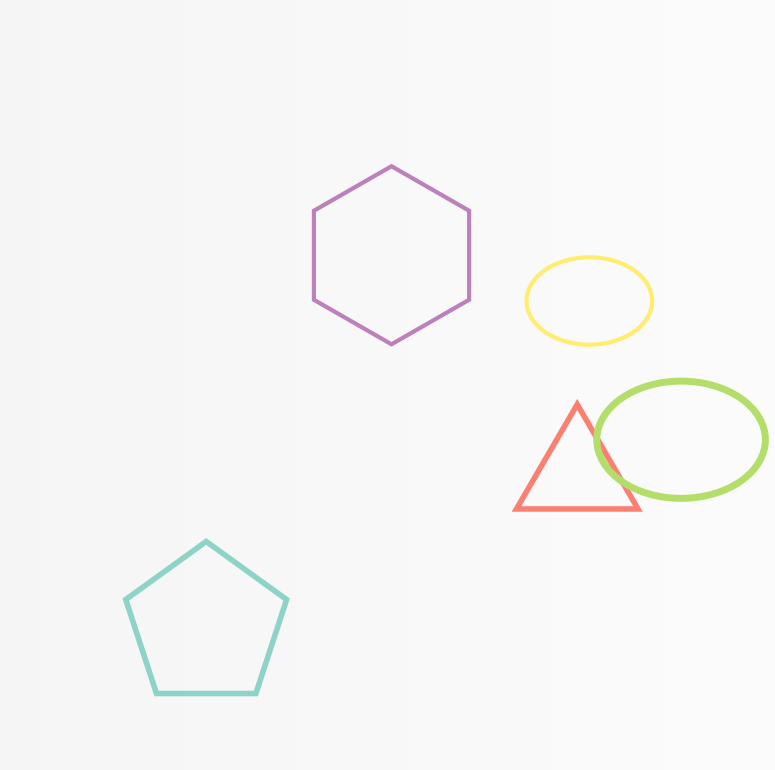[{"shape": "pentagon", "thickness": 2, "radius": 0.55, "center": [0.266, 0.188]}, {"shape": "triangle", "thickness": 2, "radius": 0.45, "center": [0.745, 0.384]}, {"shape": "oval", "thickness": 2.5, "radius": 0.54, "center": [0.879, 0.429]}, {"shape": "hexagon", "thickness": 1.5, "radius": 0.58, "center": [0.505, 0.668]}, {"shape": "oval", "thickness": 1.5, "radius": 0.41, "center": [0.76, 0.609]}]